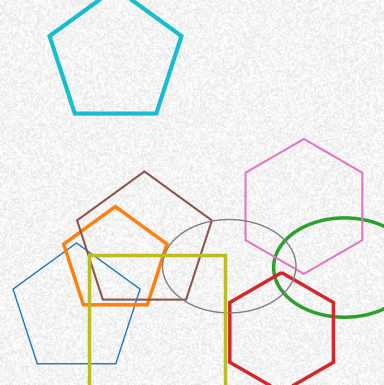[{"shape": "pentagon", "thickness": 1, "radius": 0.87, "center": [0.199, 0.195]}, {"shape": "pentagon", "thickness": 2.5, "radius": 0.71, "center": [0.3, 0.322]}, {"shape": "oval", "thickness": 2.5, "radius": 0.92, "center": [0.895, 0.305]}, {"shape": "hexagon", "thickness": 2.5, "radius": 0.78, "center": [0.731, 0.137]}, {"shape": "pentagon", "thickness": 1.5, "radius": 0.92, "center": [0.375, 0.371]}, {"shape": "hexagon", "thickness": 1.5, "radius": 0.88, "center": [0.789, 0.464]}, {"shape": "oval", "thickness": 1, "radius": 0.87, "center": [0.596, 0.308]}, {"shape": "square", "thickness": 2.5, "radius": 0.88, "center": [0.408, 0.16]}, {"shape": "pentagon", "thickness": 3, "radius": 0.9, "center": [0.3, 0.851]}]